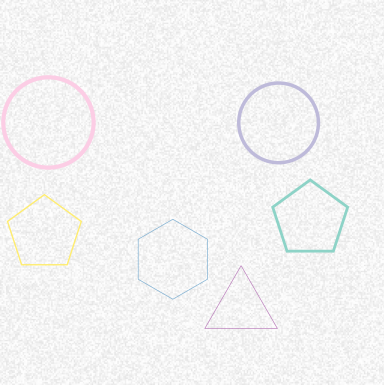[{"shape": "pentagon", "thickness": 2, "radius": 0.51, "center": [0.806, 0.43]}, {"shape": "circle", "thickness": 2.5, "radius": 0.52, "center": [0.724, 0.681]}, {"shape": "hexagon", "thickness": 0.5, "radius": 0.52, "center": [0.449, 0.327]}, {"shape": "circle", "thickness": 3, "radius": 0.59, "center": [0.126, 0.682]}, {"shape": "triangle", "thickness": 0.5, "radius": 0.54, "center": [0.626, 0.201]}, {"shape": "pentagon", "thickness": 1, "radius": 0.5, "center": [0.115, 0.394]}]